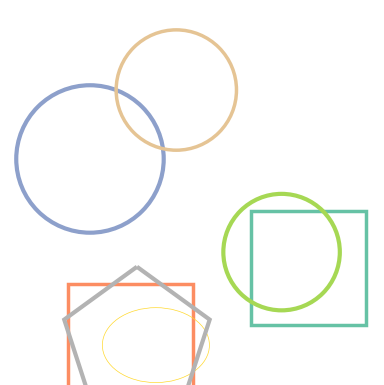[{"shape": "square", "thickness": 2.5, "radius": 0.74, "center": [0.802, 0.303]}, {"shape": "square", "thickness": 2.5, "radius": 0.81, "center": [0.339, 0.1]}, {"shape": "circle", "thickness": 3, "radius": 0.96, "center": [0.234, 0.587]}, {"shape": "circle", "thickness": 3, "radius": 0.76, "center": [0.731, 0.345]}, {"shape": "oval", "thickness": 0.5, "radius": 0.7, "center": [0.405, 0.104]}, {"shape": "circle", "thickness": 2.5, "radius": 0.78, "center": [0.458, 0.766]}, {"shape": "pentagon", "thickness": 3, "radius": 0.99, "center": [0.356, 0.108]}]